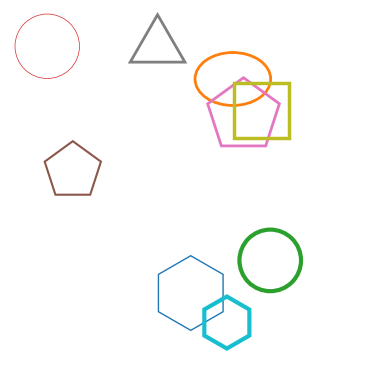[{"shape": "hexagon", "thickness": 1, "radius": 0.48, "center": [0.495, 0.239]}, {"shape": "oval", "thickness": 2, "radius": 0.49, "center": [0.605, 0.795]}, {"shape": "circle", "thickness": 3, "radius": 0.4, "center": [0.702, 0.324]}, {"shape": "circle", "thickness": 0.5, "radius": 0.42, "center": [0.123, 0.88]}, {"shape": "pentagon", "thickness": 1.5, "radius": 0.38, "center": [0.189, 0.556]}, {"shape": "pentagon", "thickness": 2, "radius": 0.49, "center": [0.633, 0.7]}, {"shape": "triangle", "thickness": 2, "radius": 0.41, "center": [0.409, 0.88]}, {"shape": "square", "thickness": 2.5, "radius": 0.36, "center": [0.678, 0.712]}, {"shape": "hexagon", "thickness": 3, "radius": 0.34, "center": [0.589, 0.162]}]